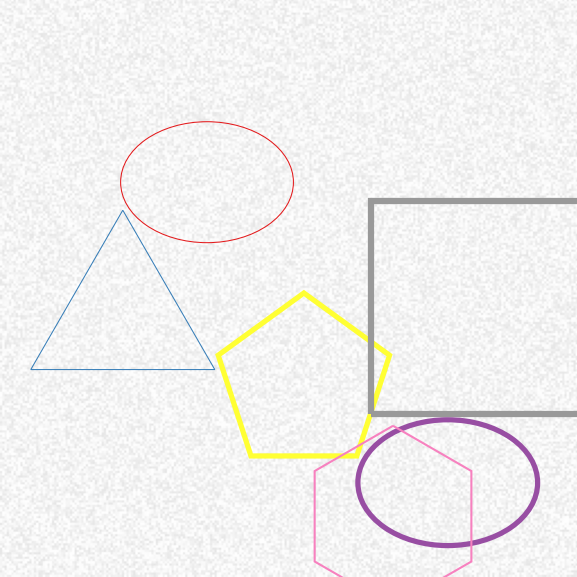[{"shape": "oval", "thickness": 0.5, "radius": 0.75, "center": [0.358, 0.684]}, {"shape": "triangle", "thickness": 0.5, "radius": 0.92, "center": [0.213, 0.451]}, {"shape": "oval", "thickness": 2.5, "radius": 0.78, "center": [0.775, 0.163]}, {"shape": "pentagon", "thickness": 2.5, "radius": 0.78, "center": [0.526, 0.336]}, {"shape": "hexagon", "thickness": 1, "radius": 0.78, "center": [0.681, 0.105]}, {"shape": "square", "thickness": 3, "radius": 0.92, "center": [0.826, 0.467]}]